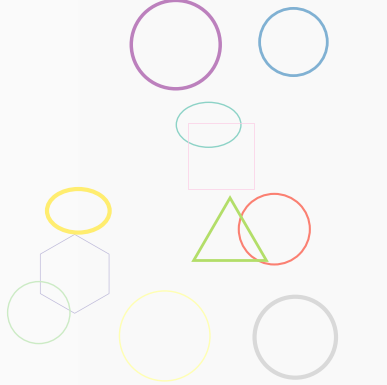[{"shape": "oval", "thickness": 1, "radius": 0.42, "center": [0.538, 0.676]}, {"shape": "circle", "thickness": 1, "radius": 0.58, "center": [0.425, 0.127]}, {"shape": "hexagon", "thickness": 0.5, "radius": 0.51, "center": [0.193, 0.289]}, {"shape": "circle", "thickness": 1.5, "radius": 0.46, "center": [0.708, 0.405]}, {"shape": "circle", "thickness": 2, "radius": 0.44, "center": [0.757, 0.891]}, {"shape": "triangle", "thickness": 2, "radius": 0.54, "center": [0.594, 0.378]}, {"shape": "square", "thickness": 0.5, "radius": 0.43, "center": [0.571, 0.595]}, {"shape": "circle", "thickness": 3, "radius": 0.53, "center": [0.762, 0.124]}, {"shape": "circle", "thickness": 2.5, "radius": 0.57, "center": [0.454, 0.884]}, {"shape": "circle", "thickness": 1, "radius": 0.4, "center": [0.1, 0.188]}, {"shape": "oval", "thickness": 3, "radius": 0.4, "center": [0.202, 0.452]}]